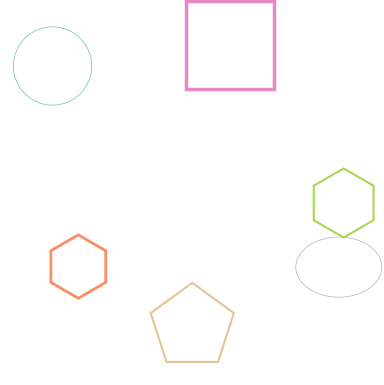[{"shape": "circle", "thickness": 0.5, "radius": 0.51, "center": [0.136, 0.829]}, {"shape": "hexagon", "thickness": 2, "radius": 0.41, "center": [0.203, 0.308]}, {"shape": "square", "thickness": 2.5, "radius": 0.57, "center": [0.598, 0.882]}, {"shape": "hexagon", "thickness": 1.5, "radius": 0.45, "center": [0.893, 0.473]}, {"shape": "pentagon", "thickness": 1.5, "radius": 0.57, "center": [0.499, 0.152]}, {"shape": "oval", "thickness": 0.5, "radius": 0.56, "center": [0.88, 0.306]}]